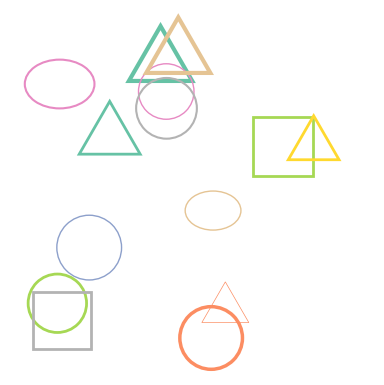[{"shape": "triangle", "thickness": 3, "radius": 0.47, "center": [0.417, 0.837]}, {"shape": "triangle", "thickness": 2, "radius": 0.46, "center": [0.285, 0.645]}, {"shape": "circle", "thickness": 2.5, "radius": 0.41, "center": [0.548, 0.122]}, {"shape": "triangle", "thickness": 0.5, "radius": 0.35, "center": [0.585, 0.197]}, {"shape": "circle", "thickness": 1, "radius": 0.42, "center": [0.232, 0.357]}, {"shape": "oval", "thickness": 1.5, "radius": 0.45, "center": [0.155, 0.782]}, {"shape": "circle", "thickness": 1, "radius": 0.36, "center": [0.432, 0.762]}, {"shape": "circle", "thickness": 2, "radius": 0.38, "center": [0.149, 0.212]}, {"shape": "square", "thickness": 2, "radius": 0.38, "center": [0.735, 0.62]}, {"shape": "triangle", "thickness": 2, "radius": 0.38, "center": [0.815, 0.623]}, {"shape": "triangle", "thickness": 3, "radius": 0.48, "center": [0.463, 0.859]}, {"shape": "oval", "thickness": 1, "radius": 0.36, "center": [0.553, 0.453]}, {"shape": "circle", "thickness": 1.5, "radius": 0.39, "center": [0.432, 0.719]}, {"shape": "square", "thickness": 2, "radius": 0.37, "center": [0.161, 0.167]}]